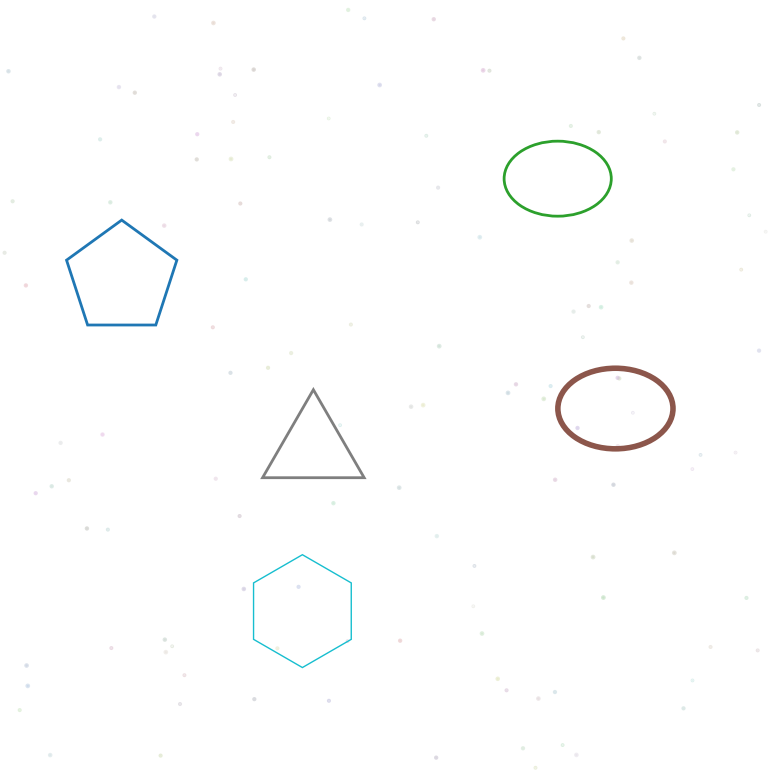[{"shape": "pentagon", "thickness": 1, "radius": 0.38, "center": [0.158, 0.639]}, {"shape": "oval", "thickness": 1, "radius": 0.35, "center": [0.724, 0.768]}, {"shape": "oval", "thickness": 2, "radius": 0.37, "center": [0.799, 0.469]}, {"shape": "triangle", "thickness": 1, "radius": 0.38, "center": [0.407, 0.418]}, {"shape": "hexagon", "thickness": 0.5, "radius": 0.37, "center": [0.393, 0.206]}]